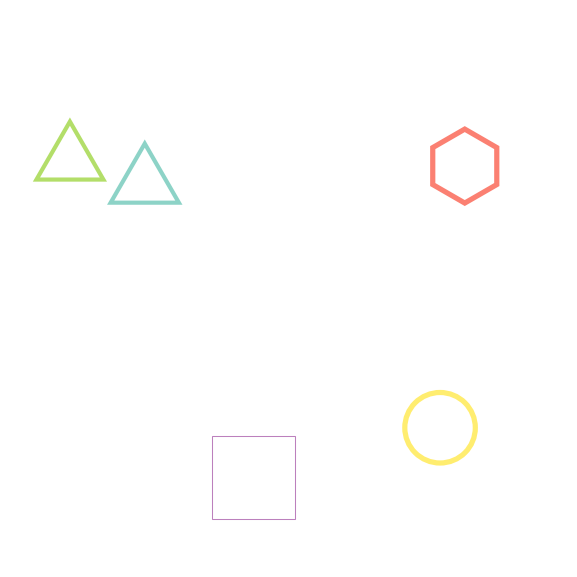[{"shape": "triangle", "thickness": 2, "radius": 0.34, "center": [0.251, 0.682]}, {"shape": "hexagon", "thickness": 2.5, "radius": 0.32, "center": [0.805, 0.712]}, {"shape": "triangle", "thickness": 2, "radius": 0.33, "center": [0.121, 0.722]}, {"shape": "square", "thickness": 0.5, "radius": 0.36, "center": [0.439, 0.172]}, {"shape": "circle", "thickness": 2.5, "radius": 0.31, "center": [0.762, 0.258]}]